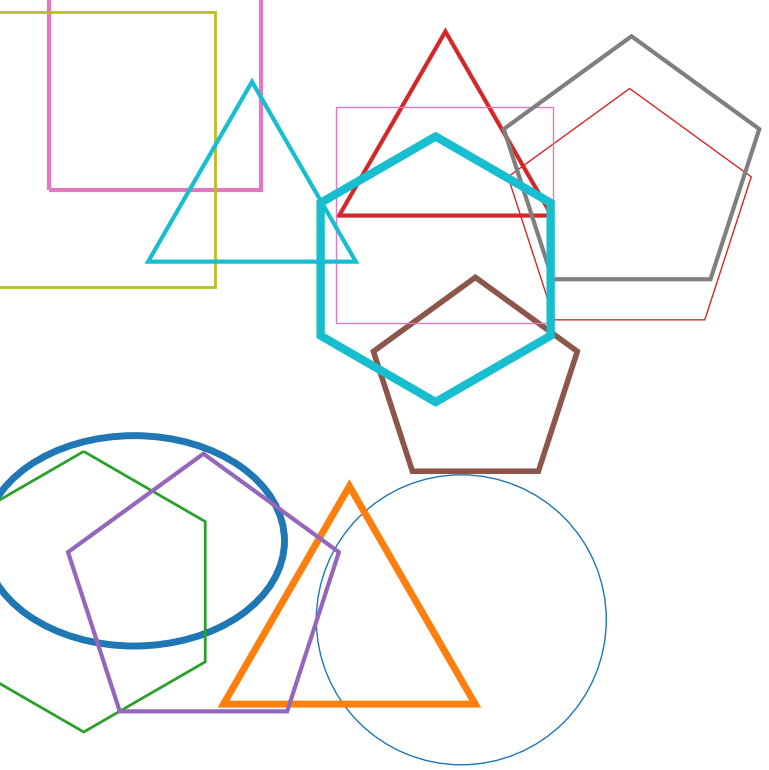[{"shape": "circle", "thickness": 0.5, "radius": 0.94, "center": [0.599, 0.195]}, {"shape": "oval", "thickness": 2.5, "radius": 0.98, "center": [0.174, 0.298]}, {"shape": "triangle", "thickness": 2.5, "radius": 0.94, "center": [0.454, 0.18]}, {"shape": "hexagon", "thickness": 1, "radius": 0.91, "center": [0.109, 0.232]}, {"shape": "triangle", "thickness": 1.5, "radius": 0.8, "center": [0.578, 0.8]}, {"shape": "pentagon", "thickness": 0.5, "radius": 0.83, "center": [0.818, 0.719]}, {"shape": "pentagon", "thickness": 1.5, "radius": 0.92, "center": [0.264, 0.226]}, {"shape": "pentagon", "thickness": 2, "radius": 0.7, "center": [0.617, 0.501]}, {"shape": "square", "thickness": 0.5, "radius": 0.7, "center": [0.577, 0.721]}, {"shape": "square", "thickness": 1.5, "radius": 0.69, "center": [0.202, 0.891]}, {"shape": "pentagon", "thickness": 1.5, "radius": 0.87, "center": [0.82, 0.778]}, {"shape": "square", "thickness": 1, "radius": 0.89, "center": [0.1, 0.806]}, {"shape": "hexagon", "thickness": 3, "radius": 0.86, "center": [0.566, 0.65]}, {"shape": "triangle", "thickness": 1.5, "radius": 0.78, "center": [0.327, 0.738]}]